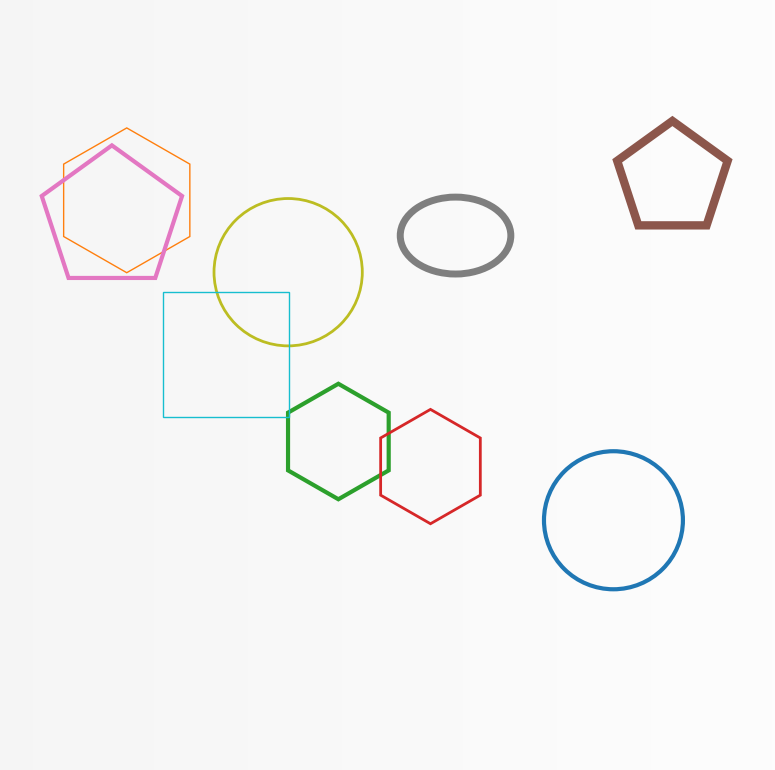[{"shape": "circle", "thickness": 1.5, "radius": 0.45, "center": [0.792, 0.324]}, {"shape": "hexagon", "thickness": 0.5, "radius": 0.47, "center": [0.164, 0.74]}, {"shape": "hexagon", "thickness": 1.5, "radius": 0.37, "center": [0.437, 0.427]}, {"shape": "hexagon", "thickness": 1, "radius": 0.37, "center": [0.555, 0.394]}, {"shape": "pentagon", "thickness": 3, "radius": 0.37, "center": [0.868, 0.768]}, {"shape": "pentagon", "thickness": 1.5, "radius": 0.48, "center": [0.144, 0.716]}, {"shape": "oval", "thickness": 2.5, "radius": 0.36, "center": [0.588, 0.694]}, {"shape": "circle", "thickness": 1, "radius": 0.48, "center": [0.372, 0.646]}, {"shape": "square", "thickness": 0.5, "radius": 0.4, "center": [0.292, 0.539]}]